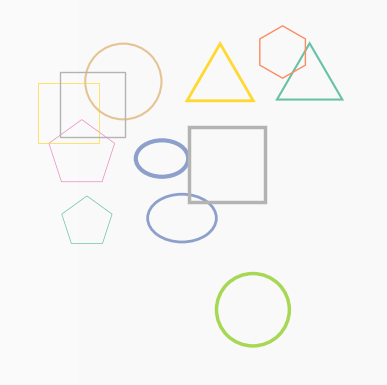[{"shape": "pentagon", "thickness": 0.5, "radius": 0.34, "center": [0.224, 0.423]}, {"shape": "triangle", "thickness": 1.5, "radius": 0.49, "center": [0.799, 0.79]}, {"shape": "hexagon", "thickness": 1, "radius": 0.34, "center": [0.729, 0.865]}, {"shape": "oval", "thickness": 3, "radius": 0.34, "center": [0.418, 0.588]}, {"shape": "oval", "thickness": 2, "radius": 0.44, "center": [0.47, 0.433]}, {"shape": "pentagon", "thickness": 0.5, "radius": 0.45, "center": [0.211, 0.6]}, {"shape": "circle", "thickness": 2.5, "radius": 0.47, "center": [0.653, 0.196]}, {"shape": "triangle", "thickness": 2, "radius": 0.49, "center": [0.568, 0.788]}, {"shape": "square", "thickness": 0.5, "radius": 0.39, "center": [0.177, 0.706]}, {"shape": "circle", "thickness": 1.5, "radius": 0.49, "center": [0.318, 0.788]}, {"shape": "square", "thickness": 1, "radius": 0.42, "center": [0.239, 0.728]}, {"shape": "square", "thickness": 2.5, "radius": 0.49, "center": [0.585, 0.573]}]